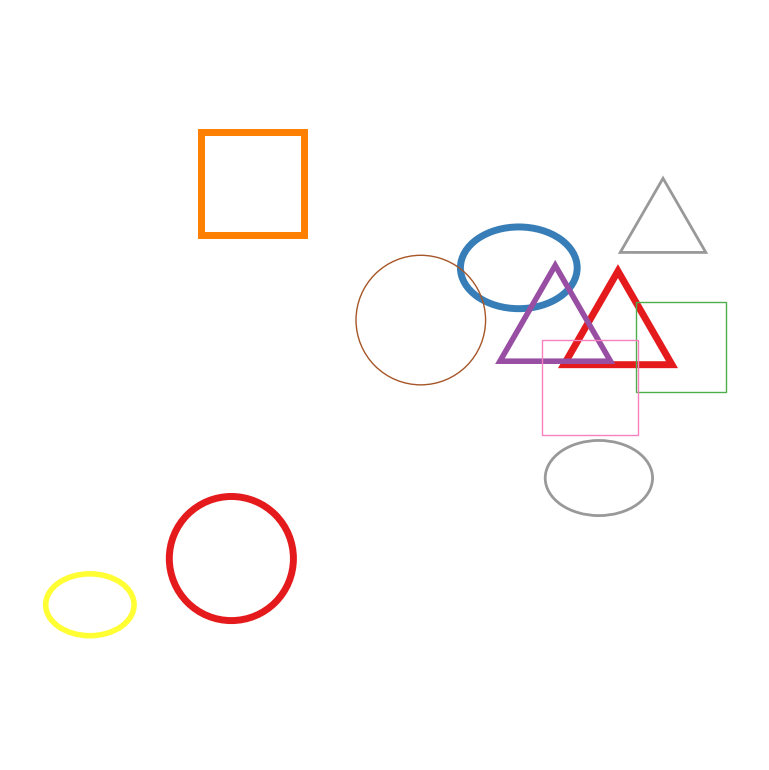[{"shape": "triangle", "thickness": 2.5, "radius": 0.4, "center": [0.803, 0.567]}, {"shape": "circle", "thickness": 2.5, "radius": 0.4, "center": [0.3, 0.275]}, {"shape": "oval", "thickness": 2.5, "radius": 0.38, "center": [0.674, 0.652]}, {"shape": "square", "thickness": 0.5, "radius": 0.29, "center": [0.885, 0.55]}, {"shape": "triangle", "thickness": 2, "radius": 0.41, "center": [0.721, 0.572]}, {"shape": "square", "thickness": 2.5, "radius": 0.33, "center": [0.328, 0.762]}, {"shape": "oval", "thickness": 2, "radius": 0.29, "center": [0.117, 0.215]}, {"shape": "circle", "thickness": 0.5, "radius": 0.42, "center": [0.546, 0.584]}, {"shape": "square", "thickness": 0.5, "radius": 0.31, "center": [0.766, 0.496]}, {"shape": "triangle", "thickness": 1, "radius": 0.32, "center": [0.861, 0.704]}, {"shape": "oval", "thickness": 1, "radius": 0.35, "center": [0.778, 0.379]}]